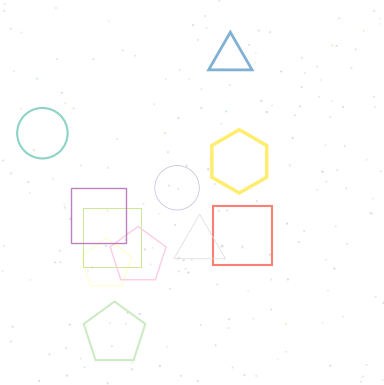[{"shape": "circle", "thickness": 1.5, "radius": 0.33, "center": [0.11, 0.654]}, {"shape": "pentagon", "thickness": 0.5, "radius": 0.34, "center": [0.276, 0.313]}, {"shape": "circle", "thickness": 0.5, "radius": 0.29, "center": [0.46, 0.512]}, {"shape": "square", "thickness": 1.5, "radius": 0.38, "center": [0.63, 0.388]}, {"shape": "triangle", "thickness": 2, "radius": 0.33, "center": [0.598, 0.851]}, {"shape": "square", "thickness": 0.5, "radius": 0.38, "center": [0.29, 0.384]}, {"shape": "pentagon", "thickness": 1, "radius": 0.38, "center": [0.359, 0.335]}, {"shape": "triangle", "thickness": 0.5, "radius": 0.39, "center": [0.519, 0.367]}, {"shape": "square", "thickness": 1, "radius": 0.36, "center": [0.256, 0.439]}, {"shape": "pentagon", "thickness": 1.5, "radius": 0.42, "center": [0.298, 0.133]}, {"shape": "hexagon", "thickness": 2.5, "radius": 0.41, "center": [0.621, 0.581]}]